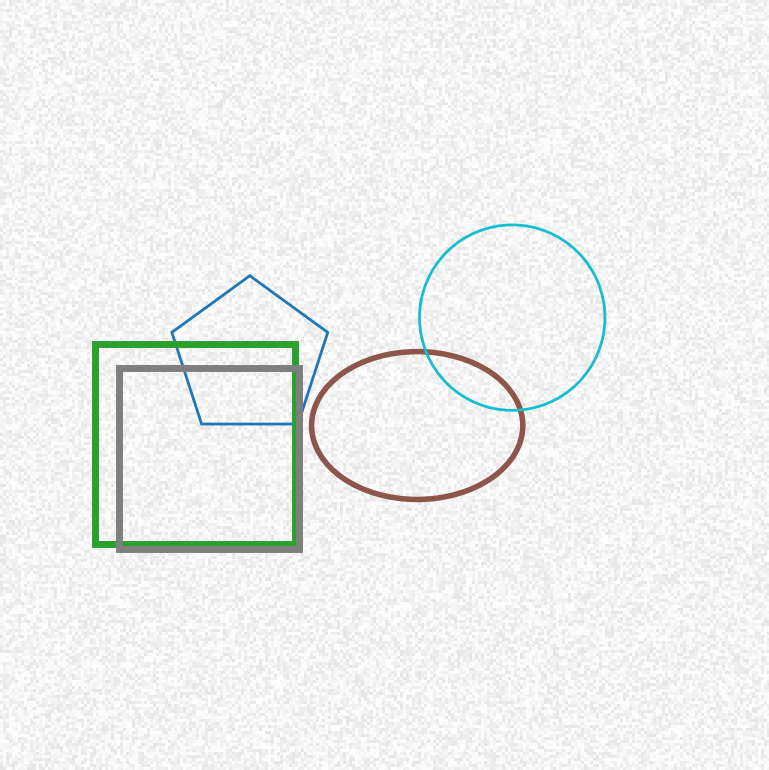[{"shape": "pentagon", "thickness": 1, "radius": 0.53, "center": [0.324, 0.535]}, {"shape": "square", "thickness": 2.5, "radius": 0.65, "center": [0.253, 0.424]}, {"shape": "oval", "thickness": 2, "radius": 0.69, "center": [0.542, 0.447]}, {"shape": "square", "thickness": 2.5, "radius": 0.59, "center": [0.271, 0.405]}, {"shape": "circle", "thickness": 1, "radius": 0.6, "center": [0.665, 0.587]}]